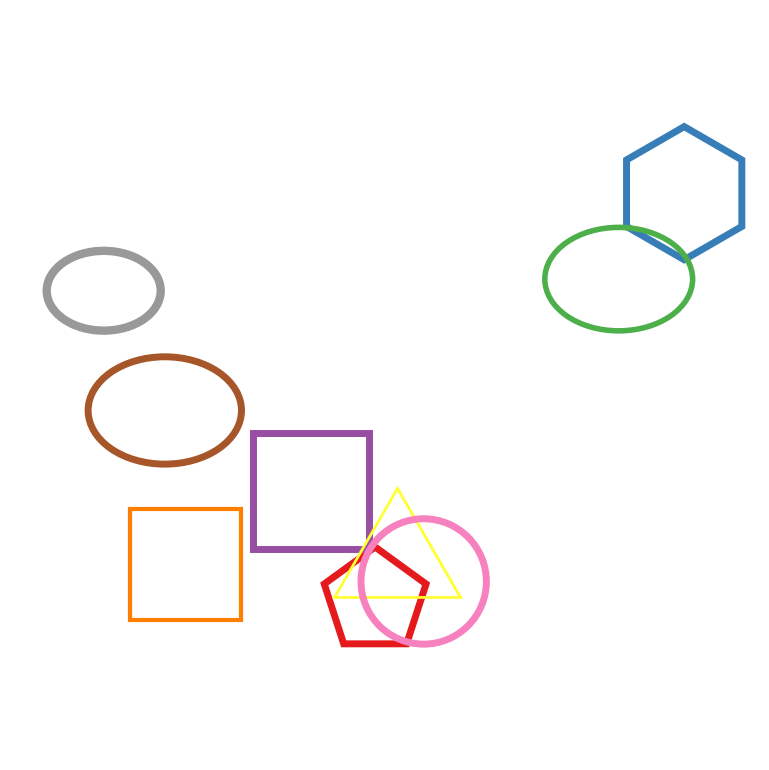[{"shape": "pentagon", "thickness": 2.5, "radius": 0.35, "center": [0.487, 0.22]}, {"shape": "hexagon", "thickness": 2.5, "radius": 0.43, "center": [0.889, 0.749]}, {"shape": "oval", "thickness": 2, "radius": 0.48, "center": [0.804, 0.638]}, {"shape": "square", "thickness": 2.5, "radius": 0.38, "center": [0.404, 0.362]}, {"shape": "square", "thickness": 1.5, "radius": 0.36, "center": [0.241, 0.267]}, {"shape": "triangle", "thickness": 1, "radius": 0.47, "center": [0.516, 0.271]}, {"shape": "oval", "thickness": 2.5, "radius": 0.5, "center": [0.214, 0.467]}, {"shape": "circle", "thickness": 2.5, "radius": 0.41, "center": [0.55, 0.245]}, {"shape": "oval", "thickness": 3, "radius": 0.37, "center": [0.135, 0.622]}]